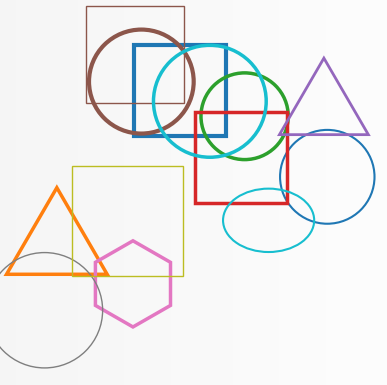[{"shape": "circle", "thickness": 1.5, "radius": 0.61, "center": [0.845, 0.541]}, {"shape": "square", "thickness": 3, "radius": 0.59, "center": [0.464, 0.765]}, {"shape": "triangle", "thickness": 2.5, "radius": 0.75, "center": [0.147, 0.363]}, {"shape": "circle", "thickness": 2.5, "radius": 0.56, "center": [0.631, 0.698]}, {"shape": "square", "thickness": 2.5, "radius": 0.59, "center": [0.621, 0.59]}, {"shape": "triangle", "thickness": 2, "radius": 0.66, "center": [0.836, 0.717]}, {"shape": "square", "thickness": 1, "radius": 0.63, "center": [0.348, 0.858]}, {"shape": "circle", "thickness": 3, "radius": 0.68, "center": [0.365, 0.788]}, {"shape": "hexagon", "thickness": 2.5, "radius": 0.56, "center": [0.343, 0.263]}, {"shape": "circle", "thickness": 1, "radius": 0.75, "center": [0.115, 0.194]}, {"shape": "square", "thickness": 1, "radius": 0.71, "center": [0.329, 0.425]}, {"shape": "oval", "thickness": 1.5, "radius": 0.59, "center": [0.693, 0.428]}, {"shape": "circle", "thickness": 2.5, "radius": 0.73, "center": [0.542, 0.737]}]